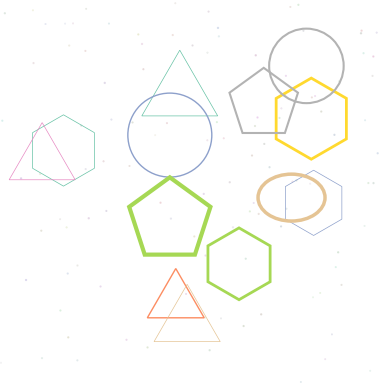[{"shape": "hexagon", "thickness": 0.5, "radius": 0.46, "center": [0.165, 0.609]}, {"shape": "triangle", "thickness": 0.5, "radius": 0.57, "center": [0.467, 0.756]}, {"shape": "triangle", "thickness": 1, "radius": 0.43, "center": [0.457, 0.217]}, {"shape": "circle", "thickness": 1, "radius": 0.55, "center": [0.441, 0.649]}, {"shape": "hexagon", "thickness": 0.5, "radius": 0.42, "center": [0.815, 0.473]}, {"shape": "triangle", "thickness": 0.5, "radius": 0.49, "center": [0.109, 0.583]}, {"shape": "hexagon", "thickness": 2, "radius": 0.47, "center": [0.621, 0.315]}, {"shape": "pentagon", "thickness": 3, "radius": 0.55, "center": [0.441, 0.428]}, {"shape": "hexagon", "thickness": 2, "radius": 0.53, "center": [0.808, 0.692]}, {"shape": "oval", "thickness": 2.5, "radius": 0.43, "center": [0.757, 0.487]}, {"shape": "triangle", "thickness": 0.5, "radius": 0.5, "center": [0.486, 0.162]}, {"shape": "pentagon", "thickness": 1.5, "radius": 0.47, "center": [0.685, 0.73]}, {"shape": "circle", "thickness": 1.5, "radius": 0.48, "center": [0.796, 0.829]}]